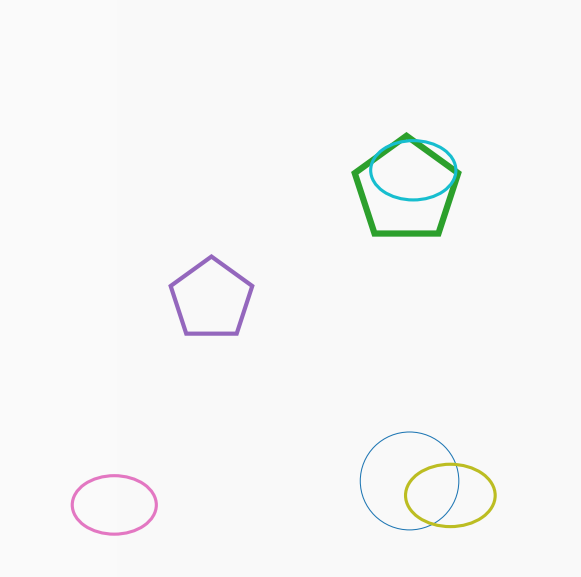[{"shape": "circle", "thickness": 0.5, "radius": 0.42, "center": [0.705, 0.166]}, {"shape": "pentagon", "thickness": 3, "radius": 0.47, "center": [0.699, 0.67]}, {"shape": "pentagon", "thickness": 2, "radius": 0.37, "center": [0.364, 0.481]}, {"shape": "oval", "thickness": 1.5, "radius": 0.36, "center": [0.197, 0.125]}, {"shape": "oval", "thickness": 1.5, "radius": 0.39, "center": [0.775, 0.141]}, {"shape": "oval", "thickness": 1.5, "radius": 0.37, "center": [0.711, 0.704]}]